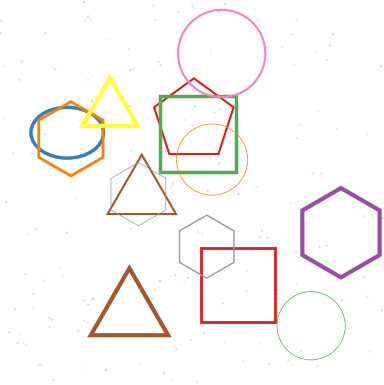[{"shape": "square", "thickness": 2, "radius": 0.48, "center": [0.618, 0.26]}, {"shape": "pentagon", "thickness": 1.5, "radius": 0.54, "center": [0.504, 0.688]}, {"shape": "oval", "thickness": 2.5, "radius": 0.47, "center": [0.175, 0.655]}, {"shape": "square", "thickness": 2.5, "radius": 0.49, "center": [0.514, 0.651]}, {"shape": "circle", "thickness": 0.5, "radius": 0.44, "center": [0.808, 0.154]}, {"shape": "hexagon", "thickness": 3, "radius": 0.58, "center": [0.886, 0.396]}, {"shape": "hexagon", "thickness": 2, "radius": 0.48, "center": [0.184, 0.64]}, {"shape": "circle", "thickness": 0.5, "radius": 0.46, "center": [0.551, 0.585]}, {"shape": "triangle", "thickness": 3, "radius": 0.41, "center": [0.286, 0.715]}, {"shape": "triangle", "thickness": 3, "radius": 0.58, "center": [0.336, 0.187]}, {"shape": "triangle", "thickness": 1.5, "radius": 0.51, "center": [0.368, 0.495]}, {"shape": "circle", "thickness": 1.5, "radius": 0.57, "center": [0.576, 0.861]}, {"shape": "hexagon", "thickness": 0.5, "radius": 0.41, "center": [0.359, 0.496]}, {"shape": "hexagon", "thickness": 1, "radius": 0.41, "center": [0.537, 0.359]}]